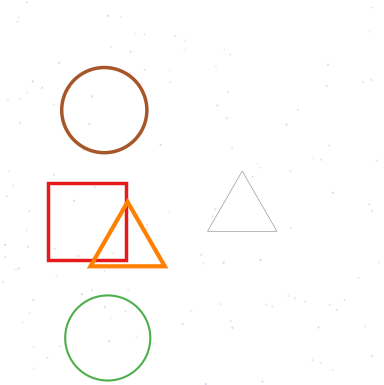[{"shape": "square", "thickness": 2.5, "radius": 0.5, "center": [0.226, 0.425]}, {"shape": "circle", "thickness": 1.5, "radius": 0.55, "center": [0.28, 0.122]}, {"shape": "triangle", "thickness": 3, "radius": 0.56, "center": [0.331, 0.364]}, {"shape": "circle", "thickness": 2.5, "radius": 0.55, "center": [0.271, 0.714]}, {"shape": "triangle", "thickness": 0.5, "radius": 0.52, "center": [0.629, 0.451]}]